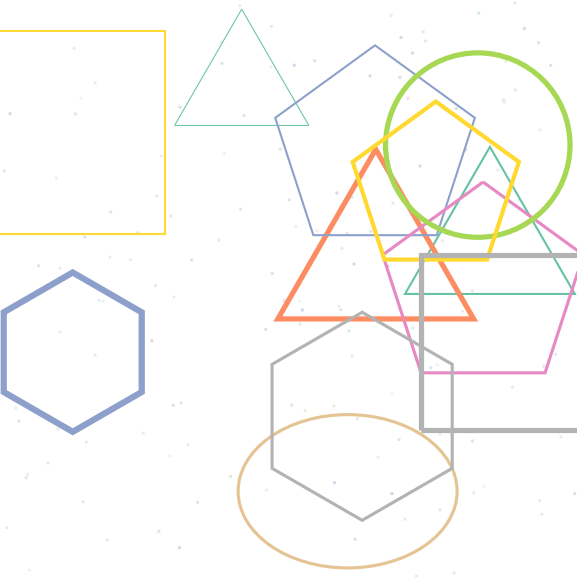[{"shape": "triangle", "thickness": 0.5, "radius": 0.67, "center": [0.419, 0.849]}, {"shape": "triangle", "thickness": 1, "radius": 0.85, "center": [0.848, 0.575]}, {"shape": "triangle", "thickness": 2.5, "radius": 0.98, "center": [0.651, 0.545]}, {"shape": "pentagon", "thickness": 1, "radius": 0.91, "center": [0.649, 0.739]}, {"shape": "hexagon", "thickness": 3, "radius": 0.69, "center": [0.126, 0.389]}, {"shape": "pentagon", "thickness": 1.5, "radius": 0.91, "center": [0.836, 0.501]}, {"shape": "circle", "thickness": 2.5, "radius": 0.8, "center": [0.827, 0.748]}, {"shape": "square", "thickness": 1, "radius": 0.88, "center": [0.11, 0.769]}, {"shape": "pentagon", "thickness": 2, "radius": 0.76, "center": [0.755, 0.672]}, {"shape": "oval", "thickness": 1.5, "radius": 0.95, "center": [0.602, 0.148]}, {"shape": "hexagon", "thickness": 1.5, "radius": 0.9, "center": [0.627, 0.278]}, {"shape": "square", "thickness": 2.5, "radius": 0.76, "center": [0.881, 0.406]}]